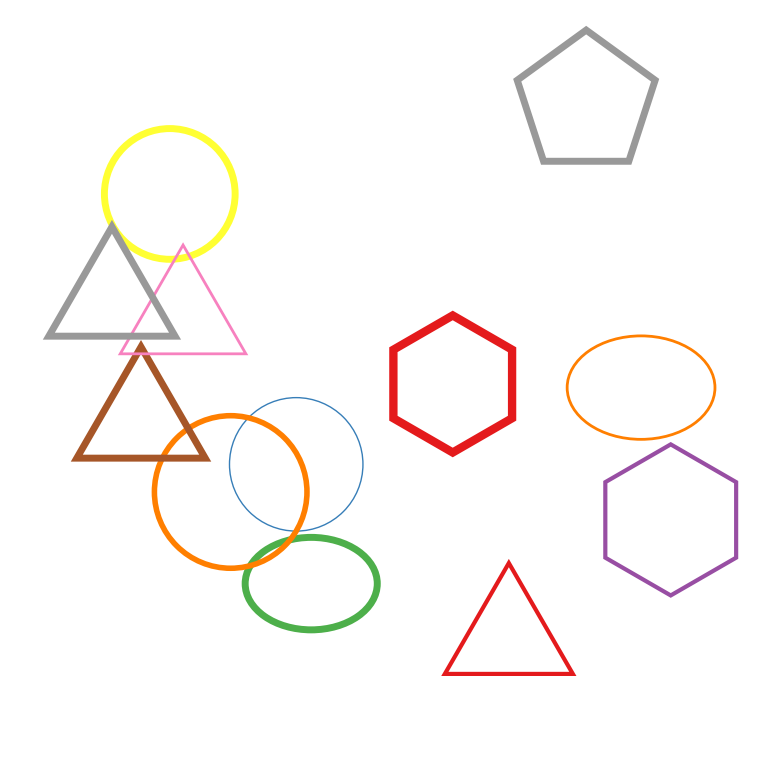[{"shape": "hexagon", "thickness": 3, "radius": 0.44, "center": [0.588, 0.501]}, {"shape": "triangle", "thickness": 1.5, "radius": 0.48, "center": [0.661, 0.173]}, {"shape": "circle", "thickness": 0.5, "radius": 0.43, "center": [0.385, 0.397]}, {"shape": "oval", "thickness": 2.5, "radius": 0.43, "center": [0.404, 0.242]}, {"shape": "hexagon", "thickness": 1.5, "radius": 0.49, "center": [0.871, 0.325]}, {"shape": "circle", "thickness": 2, "radius": 0.5, "center": [0.3, 0.361]}, {"shape": "oval", "thickness": 1, "radius": 0.48, "center": [0.833, 0.497]}, {"shape": "circle", "thickness": 2.5, "radius": 0.42, "center": [0.22, 0.748]}, {"shape": "triangle", "thickness": 2.5, "radius": 0.48, "center": [0.183, 0.453]}, {"shape": "triangle", "thickness": 1, "radius": 0.47, "center": [0.238, 0.588]}, {"shape": "triangle", "thickness": 2.5, "radius": 0.47, "center": [0.145, 0.611]}, {"shape": "pentagon", "thickness": 2.5, "radius": 0.47, "center": [0.761, 0.867]}]